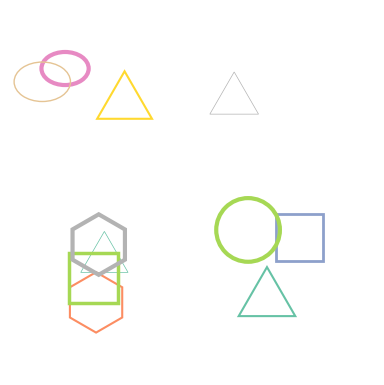[{"shape": "triangle", "thickness": 1.5, "radius": 0.42, "center": [0.693, 0.221]}, {"shape": "triangle", "thickness": 0.5, "radius": 0.35, "center": [0.271, 0.328]}, {"shape": "hexagon", "thickness": 1.5, "radius": 0.39, "center": [0.25, 0.215]}, {"shape": "square", "thickness": 2, "radius": 0.31, "center": [0.777, 0.383]}, {"shape": "oval", "thickness": 3, "radius": 0.31, "center": [0.169, 0.822]}, {"shape": "square", "thickness": 2.5, "radius": 0.32, "center": [0.243, 0.279]}, {"shape": "circle", "thickness": 3, "radius": 0.41, "center": [0.644, 0.403]}, {"shape": "triangle", "thickness": 1.5, "radius": 0.41, "center": [0.324, 0.733]}, {"shape": "oval", "thickness": 1, "radius": 0.37, "center": [0.11, 0.788]}, {"shape": "triangle", "thickness": 0.5, "radius": 0.37, "center": [0.608, 0.74]}, {"shape": "hexagon", "thickness": 3, "radius": 0.39, "center": [0.256, 0.365]}]